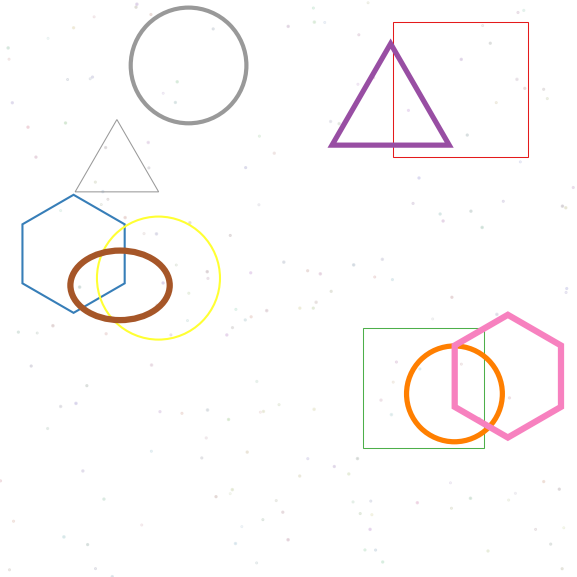[{"shape": "square", "thickness": 0.5, "radius": 0.58, "center": [0.798, 0.845]}, {"shape": "hexagon", "thickness": 1, "radius": 0.51, "center": [0.127, 0.56]}, {"shape": "square", "thickness": 0.5, "radius": 0.52, "center": [0.733, 0.327]}, {"shape": "triangle", "thickness": 2.5, "radius": 0.59, "center": [0.676, 0.806]}, {"shape": "circle", "thickness": 2.5, "radius": 0.41, "center": [0.787, 0.317]}, {"shape": "circle", "thickness": 1, "radius": 0.53, "center": [0.274, 0.518]}, {"shape": "oval", "thickness": 3, "radius": 0.43, "center": [0.208, 0.505]}, {"shape": "hexagon", "thickness": 3, "radius": 0.53, "center": [0.879, 0.348]}, {"shape": "circle", "thickness": 2, "radius": 0.5, "center": [0.327, 0.886]}, {"shape": "triangle", "thickness": 0.5, "radius": 0.42, "center": [0.202, 0.709]}]